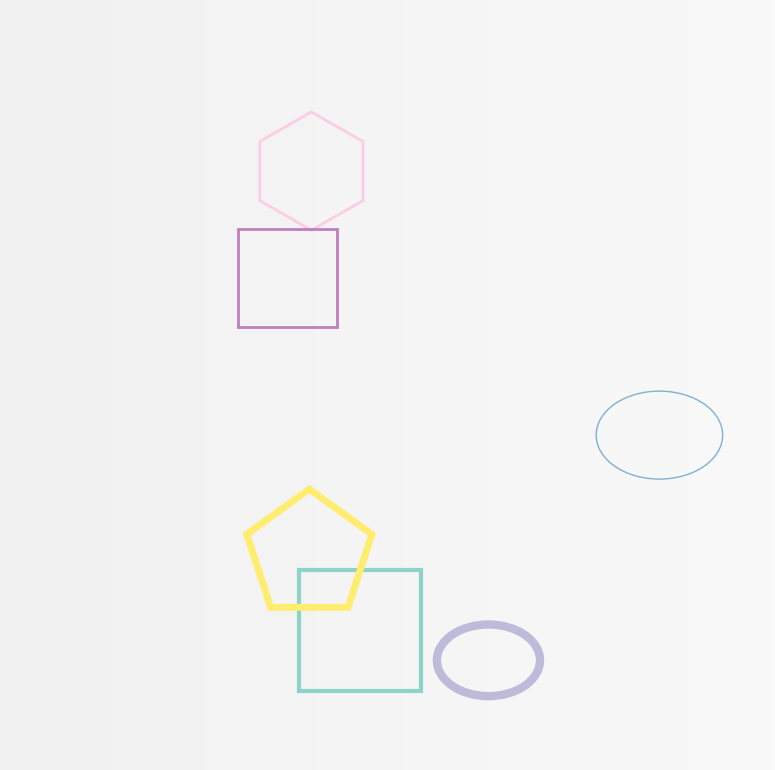[{"shape": "square", "thickness": 1.5, "radius": 0.39, "center": [0.464, 0.181]}, {"shape": "oval", "thickness": 3, "radius": 0.33, "center": [0.63, 0.142]}, {"shape": "oval", "thickness": 0.5, "radius": 0.41, "center": [0.851, 0.435]}, {"shape": "hexagon", "thickness": 1, "radius": 0.38, "center": [0.402, 0.778]}, {"shape": "square", "thickness": 1, "radius": 0.32, "center": [0.371, 0.638]}, {"shape": "pentagon", "thickness": 2.5, "radius": 0.42, "center": [0.399, 0.28]}]